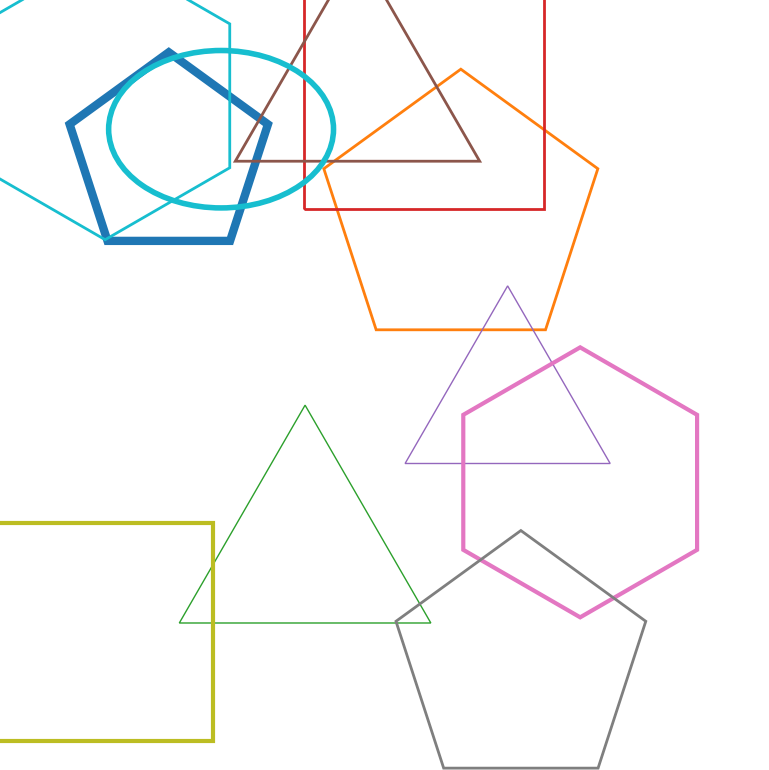[{"shape": "pentagon", "thickness": 3, "radius": 0.68, "center": [0.219, 0.797]}, {"shape": "pentagon", "thickness": 1, "radius": 0.94, "center": [0.598, 0.723]}, {"shape": "triangle", "thickness": 0.5, "radius": 0.94, "center": [0.396, 0.285]}, {"shape": "square", "thickness": 1, "radius": 0.78, "center": [0.55, 0.884]}, {"shape": "triangle", "thickness": 0.5, "radius": 0.77, "center": [0.659, 0.475]}, {"shape": "triangle", "thickness": 1, "radius": 0.92, "center": [0.464, 0.882]}, {"shape": "hexagon", "thickness": 1.5, "radius": 0.88, "center": [0.753, 0.374]}, {"shape": "pentagon", "thickness": 1, "radius": 0.85, "center": [0.676, 0.14]}, {"shape": "square", "thickness": 1.5, "radius": 0.71, "center": [0.135, 0.179]}, {"shape": "hexagon", "thickness": 1, "radius": 0.93, "center": [0.137, 0.876]}, {"shape": "oval", "thickness": 2, "radius": 0.73, "center": [0.287, 0.832]}]